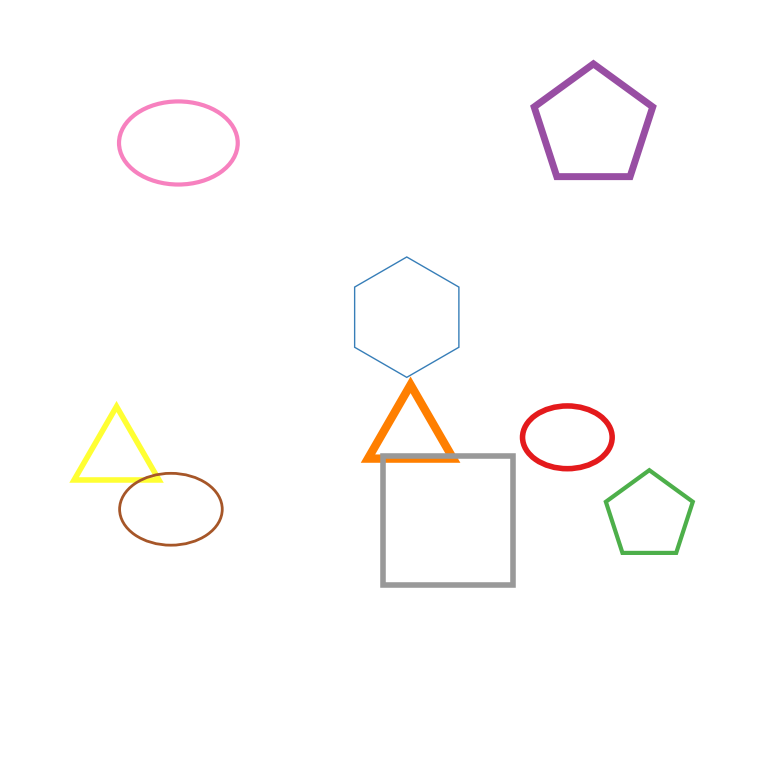[{"shape": "oval", "thickness": 2, "radius": 0.29, "center": [0.737, 0.432]}, {"shape": "hexagon", "thickness": 0.5, "radius": 0.39, "center": [0.528, 0.588]}, {"shape": "pentagon", "thickness": 1.5, "radius": 0.3, "center": [0.843, 0.33]}, {"shape": "pentagon", "thickness": 2.5, "radius": 0.4, "center": [0.771, 0.836]}, {"shape": "triangle", "thickness": 3, "radius": 0.32, "center": [0.533, 0.436]}, {"shape": "triangle", "thickness": 2, "radius": 0.32, "center": [0.151, 0.408]}, {"shape": "oval", "thickness": 1, "radius": 0.33, "center": [0.222, 0.339]}, {"shape": "oval", "thickness": 1.5, "radius": 0.39, "center": [0.232, 0.814]}, {"shape": "square", "thickness": 2, "radius": 0.42, "center": [0.582, 0.324]}]